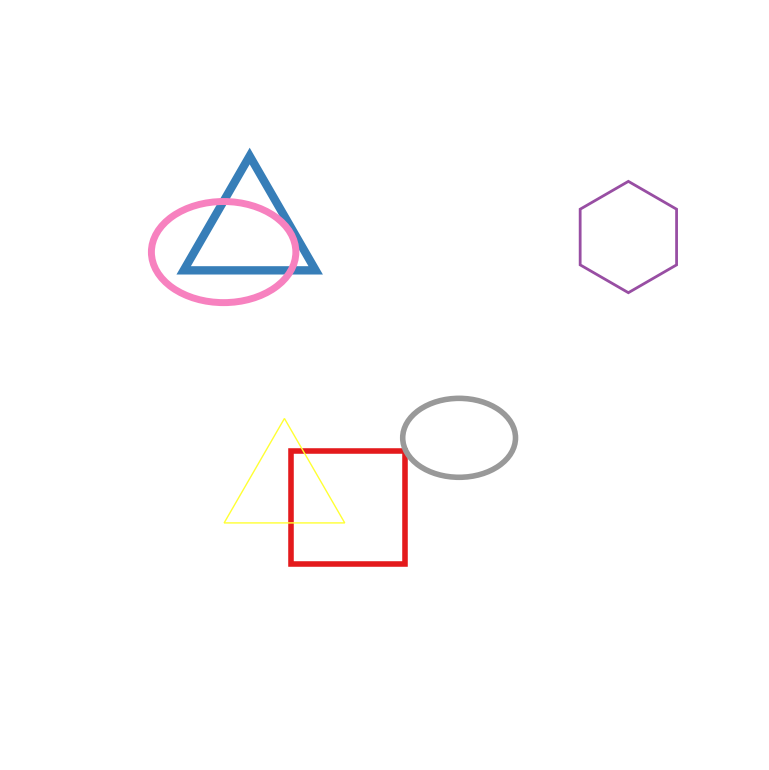[{"shape": "square", "thickness": 2, "radius": 0.37, "center": [0.452, 0.341]}, {"shape": "triangle", "thickness": 3, "radius": 0.49, "center": [0.324, 0.698]}, {"shape": "hexagon", "thickness": 1, "radius": 0.36, "center": [0.816, 0.692]}, {"shape": "triangle", "thickness": 0.5, "radius": 0.45, "center": [0.369, 0.366]}, {"shape": "oval", "thickness": 2.5, "radius": 0.47, "center": [0.29, 0.673]}, {"shape": "oval", "thickness": 2, "radius": 0.37, "center": [0.596, 0.431]}]